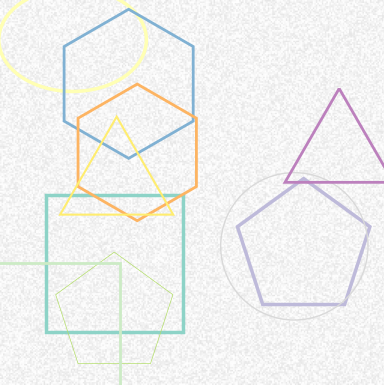[{"shape": "square", "thickness": 2.5, "radius": 0.89, "center": [0.298, 0.315]}, {"shape": "oval", "thickness": 2.5, "radius": 0.96, "center": [0.189, 0.897]}, {"shape": "pentagon", "thickness": 2.5, "radius": 0.9, "center": [0.789, 0.355]}, {"shape": "hexagon", "thickness": 2, "radius": 0.97, "center": [0.334, 0.782]}, {"shape": "hexagon", "thickness": 2, "radius": 0.89, "center": [0.356, 0.604]}, {"shape": "pentagon", "thickness": 0.5, "radius": 0.8, "center": [0.297, 0.185]}, {"shape": "circle", "thickness": 1, "radius": 0.96, "center": [0.765, 0.36]}, {"shape": "triangle", "thickness": 2, "radius": 0.81, "center": [0.881, 0.608]}, {"shape": "square", "thickness": 2, "radius": 0.98, "center": [0.116, 0.12]}, {"shape": "triangle", "thickness": 1.5, "radius": 0.85, "center": [0.303, 0.527]}]